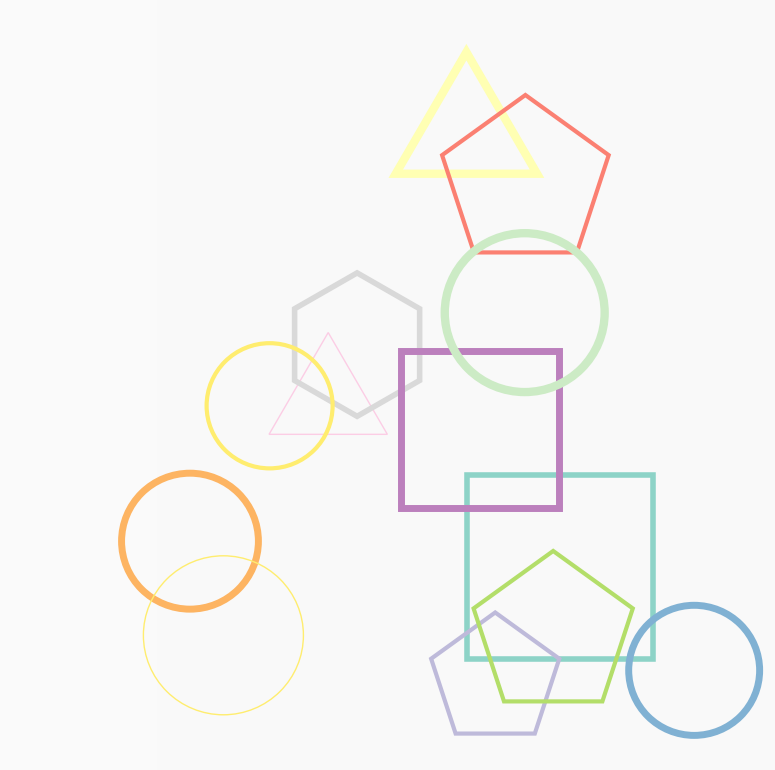[{"shape": "square", "thickness": 2, "radius": 0.6, "center": [0.723, 0.264]}, {"shape": "triangle", "thickness": 3, "radius": 0.53, "center": [0.602, 0.827]}, {"shape": "pentagon", "thickness": 1.5, "radius": 0.43, "center": [0.639, 0.118]}, {"shape": "pentagon", "thickness": 1.5, "radius": 0.57, "center": [0.678, 0.764]}, {"shape": "circle", "thickness": 2.5, "radius": 0.42, "center": [0.896, 0.129]}, {"shape": "circle", "thickness": 2.5, "radius": 0.44, "center": [0.245, 0.297]}, {"shape": "pentagon", "thickness": 1.5, "radius": 0.54, "center": [0.714, 0.176]}, {"shape": "triangle", "thickness": 0.5, "radius": 0.44, "center": [0.423, 0.48]}, {"shape": "hexagon", "thickness": 2, "radius": 0.47, "center": [0.461, 0.552]}, {"shape": "square", "thickness": 2.5, "radius": 0.51, "center": [0.62, 0.442]}, {"shape": "circle", "thickness": 3, "radius": 0.52, "center": [0.677, 0.594]}, {"shape": "circle", "thickness": 0.5, "radius": 0.52, "center": [0.288, 0.175]}, {"shape": "circle", "thickness": 1.5, "radius": 0.41, "center": [0.348, 0.473]}]